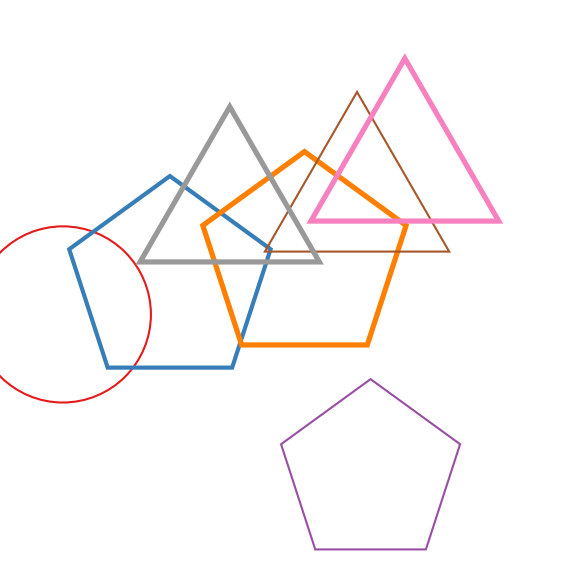[{"shape": "circle", "thickness": 1, "radius": 0.76, "center": [0.109, 0.455]}, {"shape": "pentagon", "thickness": 2, "radius": 0.92, "center": [0.294, 0.511]}, {"shape": "pentagon", "thickness": 1, "radius": 0.81, "center": [0.642, 0.18]}, {"shape": "pentagon", "thickness": 2.5, "radius": 0.93, "center": [0.527, 0.552]}, {"shape": "triangle", "thickness": 1, "radius": 0.92, "center": [0.618, 0.656]}, {"shape": "triangle", "thickness": 2.5, "radius": 0.94, "center": [0.701, 0.71]}, {"shape": "triangle", "thickness": 2.5, "radius": 0.9, "center": [0.398, 0.635]}]